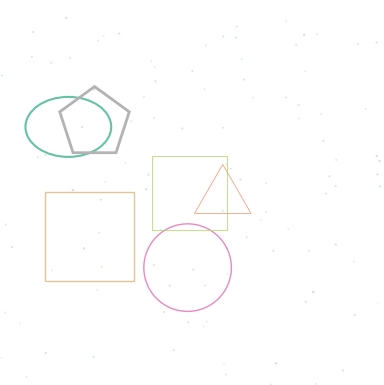[{"shape": "oval", "thickness": 1.5, "radius": 0.56, "center": [0.177, 0.67]}, {"shape": "triangle", "thickness": 0.5, "radius": 0.42, "center": [0.579, 0.488]}, {"shape": "circle", "thickness": 1, "radius": 0.57, "center": [0.487, 0.305]}, {"shape": "square", "thickness": 0.5, "radius": 0.48, "center": [0.492, 0.499]}, {"shape": "square", "thickness": 1, "radius": 0.58, "center": [0.232, 0.385]}, {"shape": "pentagon", "thickness": 2, "radius": 0.47, "center": [0.246, 0.68]}]